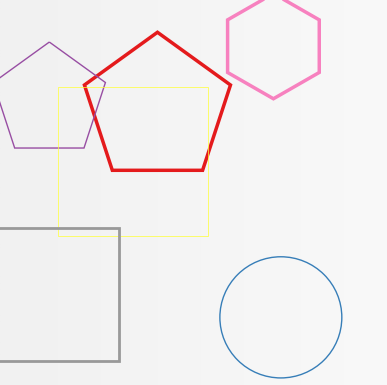[{"shape": "pentagon", "thickness": 2.5, "radius": 0.99, "center": [0.406, 0.718]}, {"shape": "circle", "thickness": 1, "radius": 0.79, "center": [0.725, 0.176]}, {"shape": "pentagon", "thickness": 1, "radius": 0.76, "center": [0.127, 0.739]}, {"shape": "square", "thickness": 0.5, "radius": 0.96, "center": [0.343, 0.58]}, {"shape": "hexagon", "thickness": 2.5, "radius": 0.68, "center": [0.706, 0.88]}, {"shape": "square", "thickness": 2, "radius": 0.87, "center": [0.134, 0.235]}]